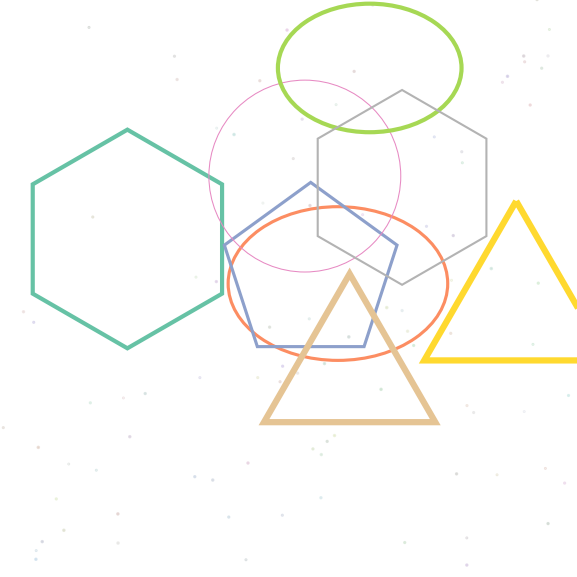[{"shape": "hexagon", "thickness": 2, "radius": 0.95, "center": [0.221, 0.585]}, {"shape": "oval", "thickness": 1.5, "radius": 0.95, "center": [0.585, 0.508]}, {"shape": "pentagon", "thickness": 1.5, "radius": 0.79, "center": [0.538, 0.526]}, {"shape": "circle", "thickness": 0.5, "radius": 0.83, "center": [0.528, 0.694]}, {"shape": "oval", "thickness": 2, "radius": 0.79, "center": [0.64, 0.881]}, {"shape": "triangle", "thickness": 3, "radius": 0.92, "center": [0.894, 0.467]}, {"shape": "triangle", "thickness": 3, "radius": 0.86, "center": [0.605, 0.354]}, {"shape": "hexagon", "thickness": 1, "radius": 0.84, "center": [0.696, 0.675]}]